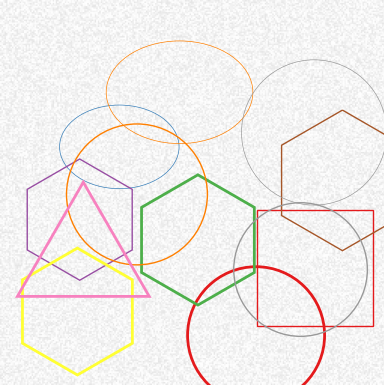[{"shape": "circle", "thickness": 2, "radius": 0.89, "center": [0.665, 0.129]}, {"shape": "square", "thickness": 1, "radius": 0.75, "center": [0.818, 0.305]}, {"shape": "oval", "thickness": 0.5, "radius": 0.78, "center": [0.31, 0.619]}, {"shape": "hexagon", "thickness": 2, "radius": 0.85, "center": [0.514, 0.377]}, {"shape": "hexagon", "thickness": 1, "radius": 0.79, "center": [0.207, 0.43]}, {"shape": "oval", "thickness": 0.5, "radius": 0.95, "center": [0.466, 0.76]}, {"shape": "circle", "thickness": 1, "radius": 0.91, "center": [0.356, 0.495]}, {"shape": "hexagon", "thickness": 2, "radius": 0.82, "center": [0.201, 0.191]}, {"shape": "hexagon", "thickness": 1, "radius": 0.91, "center": [0.889, 0.531]}, {"shape": "triangle", "thickness": 2, "radius": 0.99, "center": [0.216, 0.329]}, {"shape": "circle", "thickness": 0.5, "radius": 0.94, "center": [0.816, 0.656]}, {"shape": "circle", "thickness": 1, "radius": 0.87, "center": [0.781, 0.3]}]